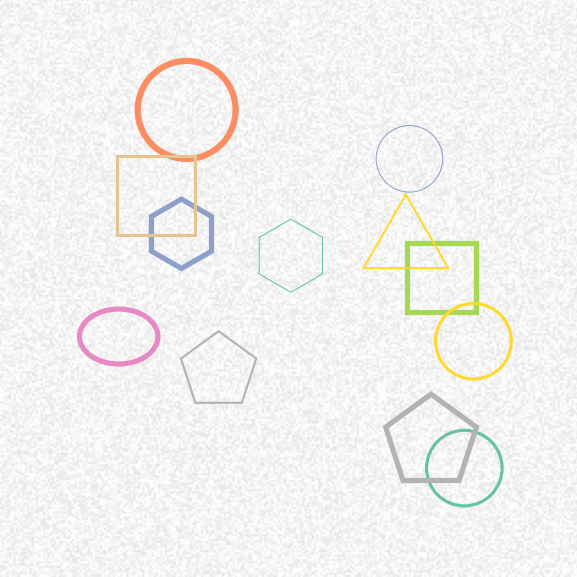[{"shape": "circle", "thickness": 1.5, "radius": 0.33, "center": [0.804, 0.189]}, {"shape": "hexagon", "thickness": 0.5, "radius": 0.32, "center": [0.504, 0.556]}, {"shape": "circle", "thickness": 3, "radius": 0.42, "center": [0.323, 0.809]}, {"shape": "circle", "thickness": 0.5, "radius": 0.29, "center": [0.709, 0.724]}, {"shape": "hexagon", "thickness": 2.5, "radius": 0.3, "center": [0.314, 0.594]}, {"shape": "oval", "thickness": 2.5, "radius": 0.34, "center": [0.206, 0.416]}, {"shape": "square", "thickness": 2.5, "radius": 0.3, "center": [0.765, 0.518]}, {"shape": "circle", "thickness": 1.5, "radius": 0.33, "center": [0.82, 0.408]}, {"shape": "triangle", "thickness": 1, "radius": 0.42, "center": [0.703, 0.577]}, {"shape": "square", "thickness": 1.5, "radius": 0.34, "center": [0.27, 0.661]}, {"shape": "pentagon", "thickness": 1, "radius": 0.34, "center": [0.379, 0.357]}, {"shape": "pentagon", "thickness": 2.5, "radius": 0.41, "center": [0.746, 0.234]}]